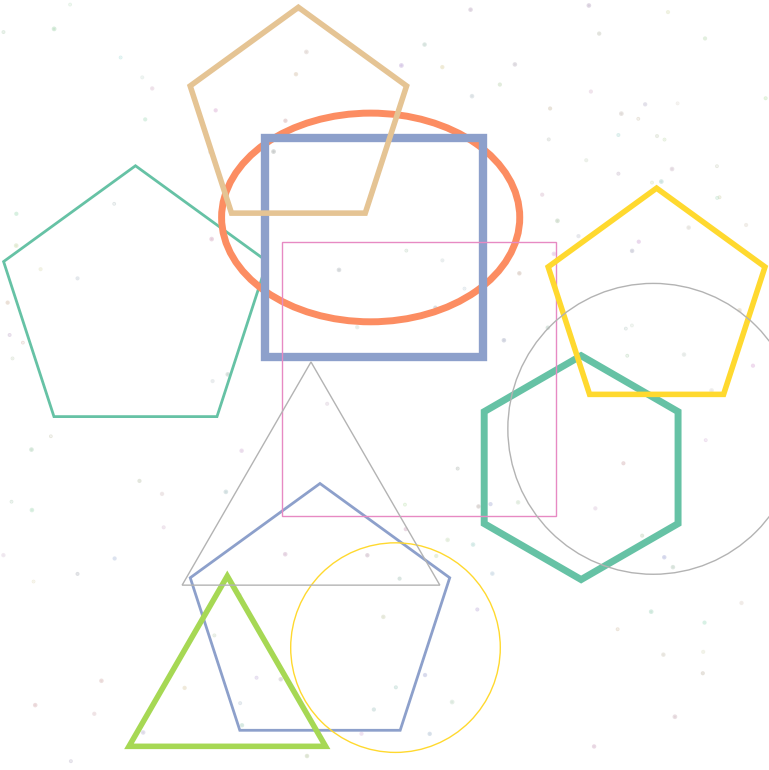[{"shape": "hexagon", "thickness": 2.5, "radius": 0.73, "center": [0.755, 0.393]}, {"shape": "pentagon", "thickness": 1, "radius": 0.9, "center": [0.176, 0.605]}, {"shape": "oval", "thickness": 2.5, "radius": 0.97, "center": [0.481, 0.718]}, {"shape": "pentagon", "thickness": 1, "radius": 0.89, "center": [0.416, 0.195]}, {"shape": "square", "thickness": 3, "radius": 0.71, "center": [0.486, 0.678]}, {"shape": "square", "thickness": 0.5, "radius": 0.89, "center": [0.544, 0.508]}, {"shape": "triangle", "thickness": 2, "radius": 0.74, "center": [0.295, 0.104]}, {"shape": "circle", "thickness": 0.5, "radius": 0.68, "center": [0.514, 0.159]}, {"shape": "pentagon", "thickness": 2, "radius": 0.74, "center": [0.853, 0.608]}, {"shape": "pentagon", "thickness": 2, "radius": 0.74, "center": [0.388, 0.843]}, {"shape": "circle", "thickness": 0.5, "radius": 0.94, "center": [0.848, 0.443]}, {"shape": "triangle", "thickness": 0.5, "radius": 0.97, "center": [0.404, 0.337]}]